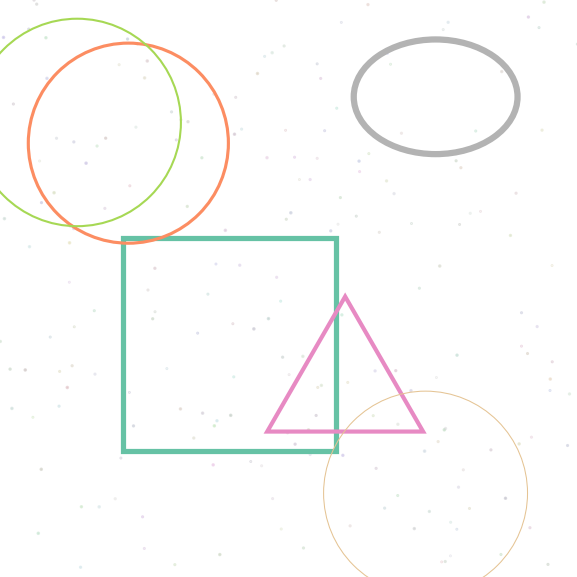[{"shape": "square", "thickness": 2.5, "radius": 0.92, "center": [0.398, 0.403]}, {"shape": "circle", "thickness": 1.5, "radius": 0.87, "center": [0.222, 0.751]}, {"shape": "triangle", "thickness": 2, "radius": 0.78, "center": [0.598, 0.33]}, {"shape": "circle", "thickness": 1, "radius": 0.9, "center": [0.134, 0.787]}, {"shape": "circle", "thickness": 0.5, "radius": 0.88, "center": [0.737, 0.145]}, {"shape": "oval", "thickness": 3, "radius": 0.71, "center": [0.754, 0.832]}]